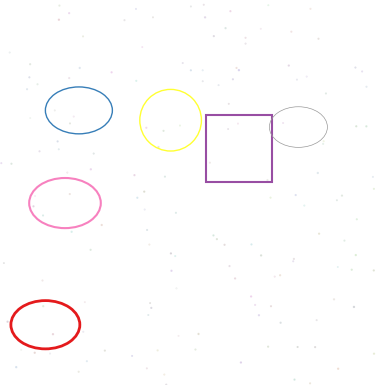[{"shape": "oval", "thickness": 2, "radius": 0.45, "center": [0.118, 0.157]}, {"shape": "oval", "thickness": 1, "radius": 0.44, "center": [0.205, 0.713]}, {"shape": "square", "thickness": 1.5, "radius": 0.43, "center": [0.621, 0.614]}, {"shape": "circle", "thickness": 1, "radius": 0.4, "center": [0.443, 0.688]}, {"shape": "oval", "thickness": 1.5, "radius": 0.47, "center": [0.169, 0.473]}, {"shape": "oval", "thickness": 0.5, "radius": 0.38, "center": [0.775, 0.67]}]